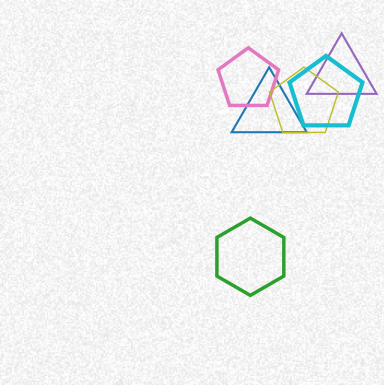[{"shape": "triangle", "thickness": 1.5, "radius": 0.56, "center": [0.699, 0.713]}, {"shape": "hexagon", "thickness": 2.5, "radius": 0.5, "center": [0.65, 0.333]}, {"shape": "triangle", "thickness": 1.5, "radius": 0.52, "center": [0.887, 0.809]}, {"shape": "pentagon", "thickness": 2.5, "radius": 0.41, "center": [0.645, 0.793]}, {"shape": "pentagon", "thickness": 1, "radius": 0.47, "center": [0.79, 0.732]}, {"shape": "pentagon", "thickness": 3, "radius": 0.5, "center": [0.847, 0.755]}]